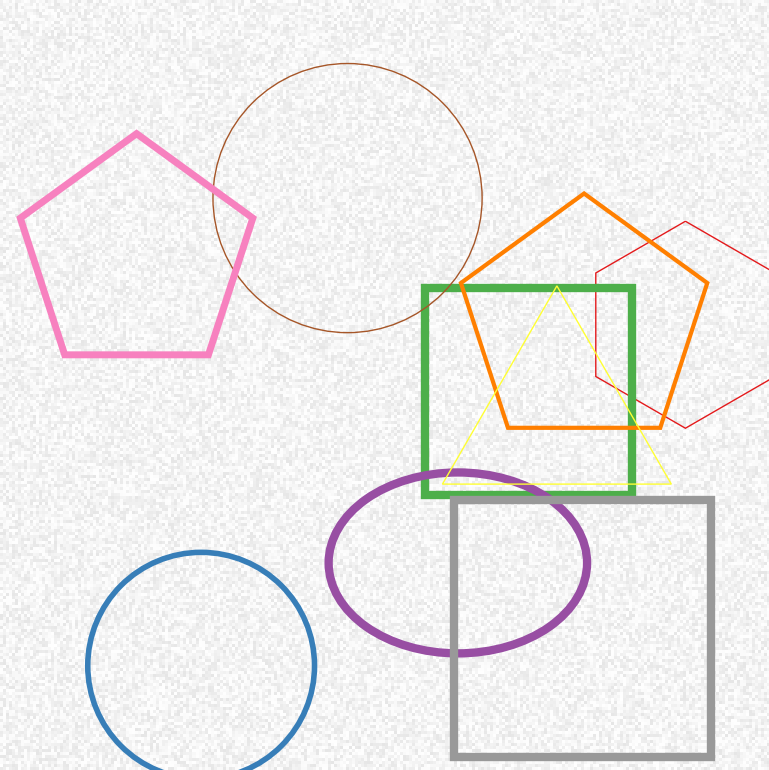[{"shape": "hexagon", "thickness": 0.5, "radius": 0.67, "center": [0.89, 0.578]}, {"shape": "circle", "thickness": 2, "radius": 0.74, "center": [0.261, 0.135]}, {"shape": "square", "thickness": 3, "radius": 0.67, "center": [0.687, 0.491]}, {"shape": "oval", "thickness": 3, "radius": 0.84, "center": [0.595, 0.269]}, {"shape": "pentagon", "thickness": 1.5, "radius": 0.84, "center": [0.759, 0.58]}, {"shape": "triangle", "thickness": 0.5, "radius": 0.86, "center": [0.723, 0.457]}, {"shape": "circle", "thickness": 0.5, "radius": 0.87, "center": [0.451, 0.743]}, {"shape": "pentagon", "thickness": 2.5, "radius": 0.79, "center": [0.177, 0.668]}, {"shape": "square", "thickness": 3, "radius": 0.83, "center": [0.757, 0.184]}]